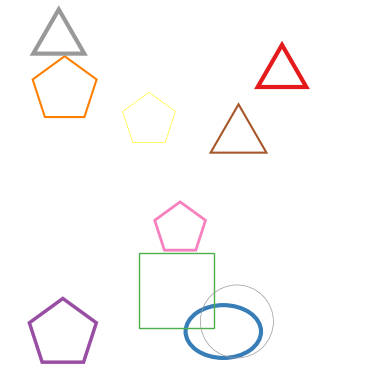[{"shape": "triangle", "thickness": 3, "radius": 0.36, "center": [0.732, 0.81]}, {"shape": "oval", "thickness": 3, "radius": 0.49, "center": [0.58, 0.139]}, {"shape": "square", "thickness": 1, "radius": 0.49, "center": [0.459, 0.245]}, {"shape": "pentagon", "thickness": 2.5, "radius": 0.46, "center": [0.163, 0.133]}, {"shape": "pentagon", "thickness": 1.5, "radius": 0.44, "center": [0.168, 0.767]}, {"shape": "pentagon", "thickness": 0.5, "radius": 0.36, "center": [0.387, 0.688]}, {"shape": "triangle", "thickness": 1.5, "radius": 0.42, "center": [0.62, 0.645]}, {"shape": "pentagon", "thickness": 2, "radius": 0.35, "center": [0.468, 0.406]}, {"shape": "triangle", "thickness": 3, "radius": 0.38, "center": [0.153, 0.899]}, {"shape": "circle", "thickness": 0.5, "radius": 0.47, "center": [0.615, 0.165]}]